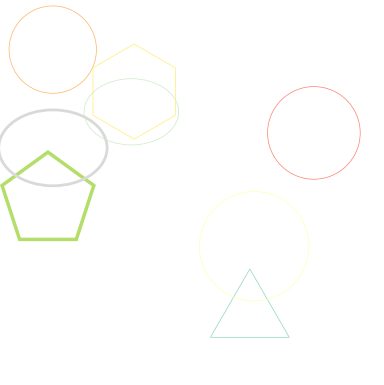[{"shape": "triangle", "thickness": 0.5, "radius": 0.59, "center": [0.649, 0.183]}, {"shape": "circle", "thickness": 0.5, "radius": 0.71, "center": [0.66, 0.36]}, {"shape": "circle", "thickness": 0.5, "radius": 0.6, "center": [0.815, 0.655]}, {"shape": "circle", "thickness": 0.5, "radius": 0.57, "center": [0.137, 0.871]}, {"shape": "pentagon", "thickness": 2.5, "radius": 0.63, "center": [0.125, 0.48]}, {"shape": "oval", "thickness": 2, "radius": 0.7, "center": [0.137, 0.616]}, {"shape": "oval", "thickness": 0.5, "radius": 0.61, "center": [0.341, 0.71]}, {"shape": "hexagon", "thickness": 0.5, "radius": 0.62, "center": [0.349, 0.762]}]